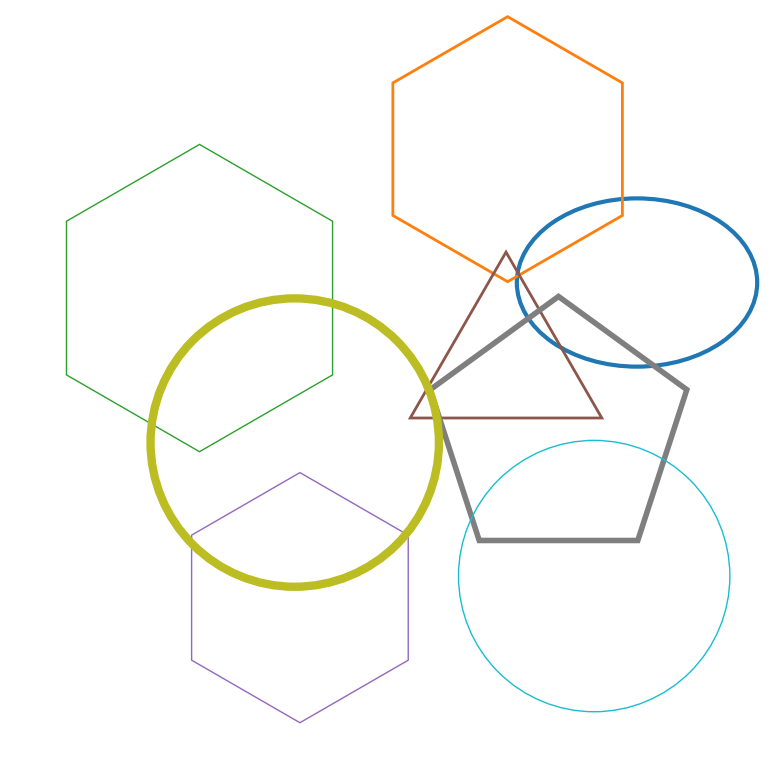[{"shape": "oval", "thickness": 1.5, "radius": 0.78, "center": [0.827, 0.633]}, {"shape": "hexagon", "thickness": 1, "radius": 0.86, "center": [0.659, 0.806]}, {"shape": "hexagon", "thickness": 0.5, "radius": 1.0, "center": [0.259, 0.613]}, {"shape": "hexagon", "thickness": 0.5, "radius": 0.81, "center": [0.39, 0.224]}, {"shape": "triangle", "thickness": 1, "radius": 0.72, "center": [0.657, 0.529]}, {"shape": "pentagon", "thickness": 2, "radius": 0.88, "center": [0.725, 0.44]}, {"shape": "circle", "thickness": 3, "radius": 0.94, "center": [0.383, 0.425]}, {"shape": "circle", "thickness": 0.5, "radius": 0.88, "center": [0.772, 0.252]}]